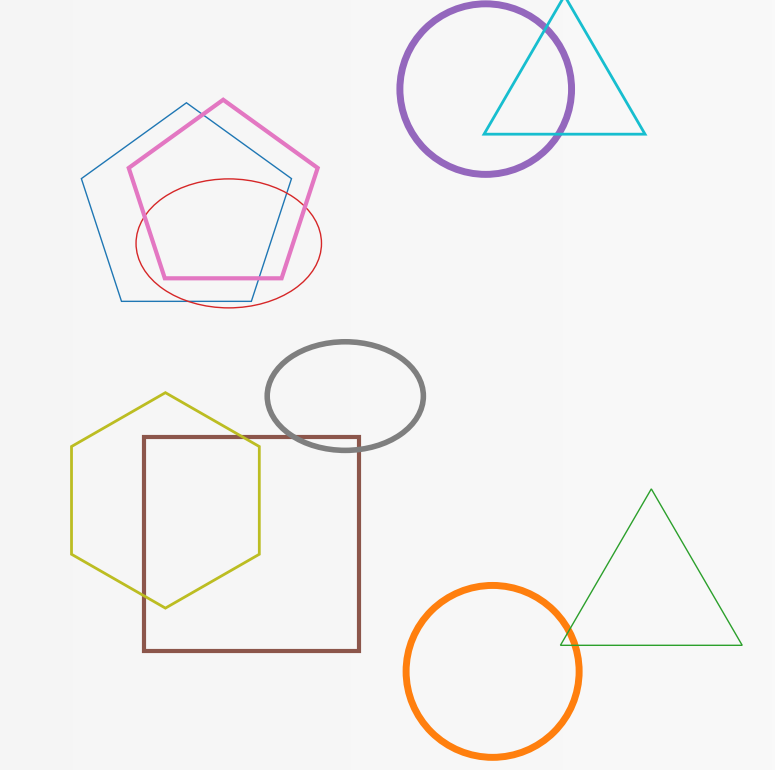[{"shape": "pentagon", "thickness": 0.5, "radius": 0.71, "center": [0.241, 0.724]}, {"shape": "circle", "thickness": 2.5, "radius": 0.56, "center": [0.636, 0.128]}, {"shape": "triangle", "thickness": 0.5, "radius": 0.68, "center": [0.84, 0.23]}, {"shape": "oval", "thickness": 0.5, "radius": 0.6, "center": [0.295, 0.684]}, {"shape": "circle", "thickness": 2.5, "radius": 0.55, "center": [0.627, 0.884]}, {"shape": "square", "thickness": 1.5, "radius": 0.69, "center": [0.325, 0.294]}, {"shape": "pentagon", "thickness": 1.5, "radius": 0.64, "center": [0.288, 0.742]}, {"shape": "oval", "thickness": 2, "radius": 0.5, "center": [0.446, 0.486]}, {"shape": "hexagon", "thickness": 1, "radius": 0.7, "center": [0.213, 0.35]}, {"shape": "triangle", "thickness": 1, "radius": 0.6, "center": [0.728, 0.886]}]